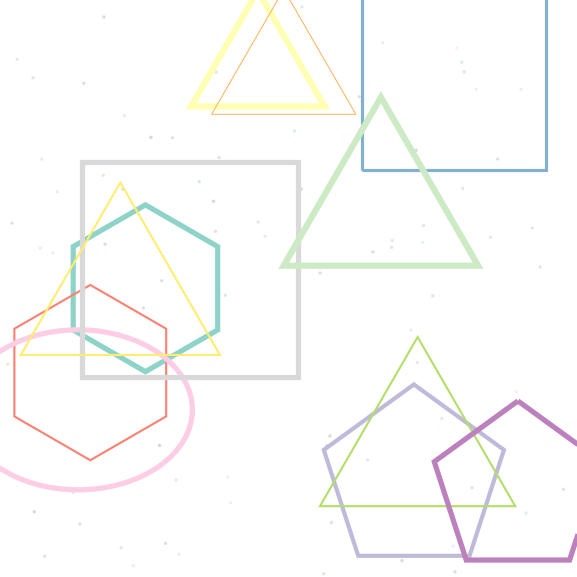[{"shape": "hexagon", "thickness": 2.5, "radius": 0.72, "center": [0.252, 0.5]}, {"shape": "triangle", "thickness": 3, "radius": 0.67, "center": [0.446, 0.881]}, {"shape": "pentagon", "thickness": 2, "radius": 0.82, "center": [0.717, 0.169]}, {"shape": "hexagon", "thickness": 1, "radius": 0.76, "center": [0.156, 0.354]}, {"shape": "square", "thickness": 1.5, "radius": 0.79, "center": [0.786, 0.864]}, {"shape": "triangle", "thickness": 0.5, "radius": 0.72, "center": [0.491, 0.873]}, {"shape": "triangle", "thickness": 1, "radius": 0.98, "center": [0.723, 0.22]}, {"shape": "oval", "thickness": 2.5, "radius": 0.99, "center": [0.135, 0.29]}, {"shape": "square", "thickness": 2.5, "radius": 0.93, "center": [0.328, 0.533]}, {"shape": "pentagon", "thickness": 2.5, "radius": 0.76, "center": [0.897, 0.153]}, {"shape": "triangle", "thickness": 3, "radius": 0.97, "center": [0.66, 0.636]}, {"shape": "triangle", "thickness": 1, "radius": 1.0, "center": [0.208, 0.484]}]